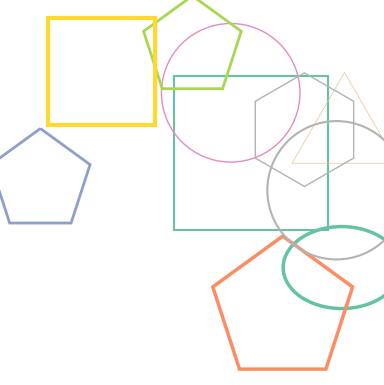[{"shape": "oval", "thickness": 2.5, "radius": 0.76, "center": [0.888, 0.305]}, {"shape": "square", "thickness": 1.5, "radius": 1.0, "center": [0.651, 0.603]}, {"shape": "pentagon", "thickness": 2.5, "radius": 0.95, "center": [0.734, 0.196]}, {"shape": "pentagon", "thickness": 2, "radius": 0.68, "center": [0.105, 0.53]}, {"shape": "circle", "thickness": 1, "radius": 0.9, "center": [0.599, 0.759]}, {"shape": "pentagon", "thickness": 2, "radius": 0.67, "center": [0.5, 0.877]}, {"shape": "square", "thickness": 3, "radius": 0.69, "center": [0.264, 0.813]}, {"shape": "triangle", "thickness": 0.5, "radius": 0.79, "center": [0.895, 0.655]}, {"shape": "circle", "thickness": 1.5, "radius": 0.9, "center": [0.874, 0.506]}, {"shape": "hexagon", "thickness": 1, "radius": 0.74, "center": [0.791, 0.663]}]